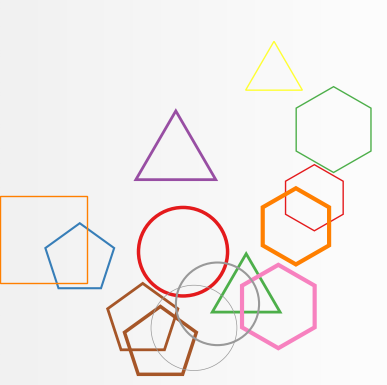[{"shape": "circle", "thickness": 2.5, "radius": 0.57, "center": [0.472, 0.346]}, {"shape": "hexagon", "thickness": 1, "radius": 0.43, "center": [0.811, 0.486]}, {"shape": "pentagon", "thickness": 1.5, "radius": 0.47, "center": [0.206, 0.327]}, {"shape": "hexagon", "thickness": 1, "radius": 0.56, "center": [0.861, 0.663]}, {"shape": "triangle", "thickness": 2, "radius": 0.51, "center": [0.635, 0.24]}, {"shape": "triangle", "thickness": 2, "radius": 0.6, "center": [0.454, 0.593]}, {"shape": "hexagon", "thickness": 3, "radius": 0.49, "center": [0.764, 0.412]}, {"shape": "square", "thickness": 1, "radius": 0.56, "center": [0.112, 0.378]}, {"shape": "triangle", "thickness": 1, "radius": 0.42, "center": [0.707, 0.808]}, {"shape": "pentagon", "thickness": 2, "radius": 0.48, "center": [0.368, 0.169]}, {"shape": "pentagon", "thickness": 2.5, "radius": 0.49, "center": [0.414, 0.107]}, {"shape": "hexagon", "thickness": 3, "radius": 0.54, "center": [0.718, 0.204]}, {"shape": "circle", "thickness": 0.5, "radius": 0.55, "center": [0.501, 0.148]}, {"shape": "circle", "thickness": 1.5, "radius": 0.54, "center": [0.561, 0.211]}]